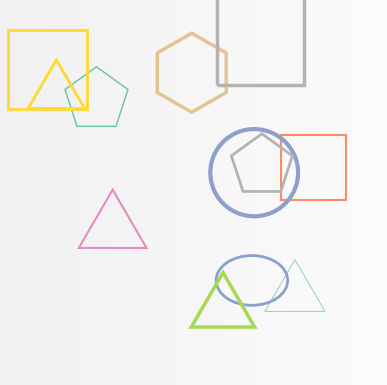[{"shape": "pentagon", "thickness": 1, "radius": 0.43, "center": [0.249, 0.741]}, {"shape": "triangle", "thickness": 0.5, "radius": 0.45, "center": [0.761, 0.236]}, {"shape": "square", "thickness": 1.5, "radius": 0.42, "center": [0.809, 0.564]}, {"shape": "oval", "thickness": 2, "radius": 0.46, "center": [0.65, 0.272]}, {"shape": "circle", "thickness": 3, "radius": 0.57, "center": [0.656, 0.552]}, {"shape": "triangle", "thickness": 1.5, "radius": 0.5, "center": [0.291, 0.406]}, {"shape": "triangle", "thickness": 2.5, "radius": 0.47, "center": [0.575, 0.198]}, {"shape": "square", "thickness": 2, "radius": 0.51, "center": [0.122, 0.819]}, {"shape": "triangle", "thickness": 2, "radius": 0.42, "center": [0.146, 0.76]}, {"shape": "hexagon", "thickness": 2.5, "radius": 0.51, "center": [0.495, 0.811]}, {"shape": "square", "thickness": 2.5, "radius": 0.56, "center": [0.672, 0.891]}, {"shape": "pentagon", "thickness": 2, "radius": 0.41, "center": [0.676, 0.57]}]